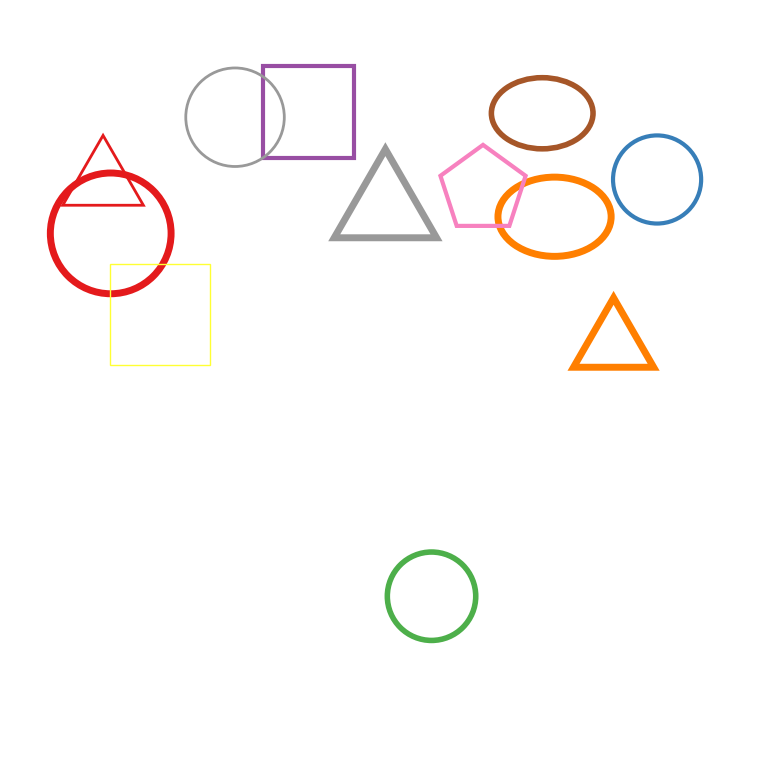[{"shape": "circle", "thickness": 2.5, "radius": 0.39, "center": [0.144, 0.697]}, {"shape": "triangle", "thickness": 1, "radius": 0.3, "center": [0.134, 0.764]}, {"shape": "circle", "thickness": 1.5, "radius": 0.29, "center": [0.853, 0.767]}, {"shape": "circle", "thickness": 2, "radius": 0.29, "center": [0.56, 0.226]}, {"shape": "square", "thickness": 1.5, "radius": 0.3, "center": [0.401, 0.854]}, {"shape": "oval", "thickness": 2.5, "radius": 0.37, "center": [0.72, 0.719]}, {"shape": "triangle", "thickness": 2.5, "radius": 0.3, "center": [0.797, 0.553]}, {"shape": "square", "thickness": 0.5, "radius": 0.33, "center": [0.208, 0.592]}, {"shape": "oval", "thickness": 2, "radius": 0.33, "center": [0.704, 0.853]}, {"shape": "pentagon", "thickness": 1.5, "radius": 0.29, "center": [0.627, 0.754]}, {"shape": "circle", "thickness": 1, "radius": 0.32, "center": [0.305, 0.848]}, {"shape": "triangle", "thickness": 2.5, "radius": 0.38, "center": [0.5, 0.73]}]